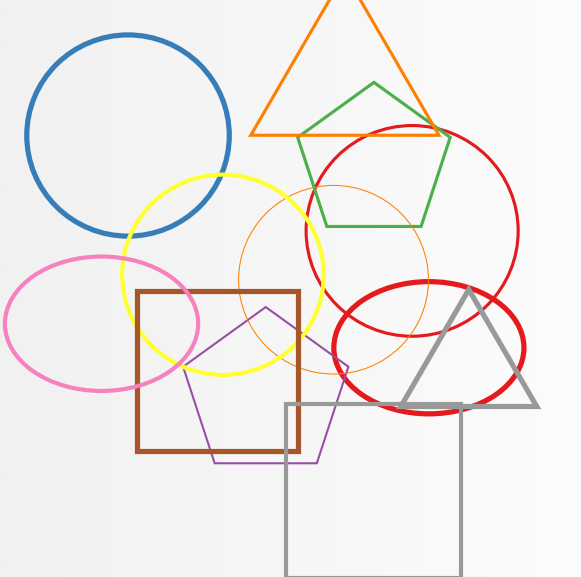[{"shape": "oval", "thickness": 2.5, "radius": 0.82, "center": [0.738, 0.397]}, {"shape": "circle", "thickness": 1.5, "radius": 0.91, "center": [0.709, 0.599]}, {"shape": "circle", "thickness": 2.5, "radius": 0.87, "center": [0.22, 0.764]}, {"shape": "pentagon", "thickness": 1.5, "radius": 0.69, "center": [0.643, 0.719]}, {"shape": "pentagon", "thickness": 1, "radius": 0.75, "center": [0.457, 0.318]}, {"shape": "triangle", "thickness": 1.5, "radius": 0.93, "center": [0.593, 0.858]}, {"shape": "circle", "thickness": 0.5, "radius": 0.82, "center": [0.574, 0.515]}, {"shape": "circle", "thickness": 2, "radius": 0.87, "center": [0.384, 0.523]}, {"shape": "square", "thickness": 2.5, "radius": 0.69, "center": [0.374, 0.357]}, {"shape": "oval", "thickness": 2, "radius": 0.83, "center": [0.175, 0.439]}, {"shape": "square", "thickness": 2, "radius": 0.75, "center": [0.642, 0.149]}, {"shape": "triangle", "thickness": 2.5, "radius": 0.68, "center": [0.807, 0.363]}]